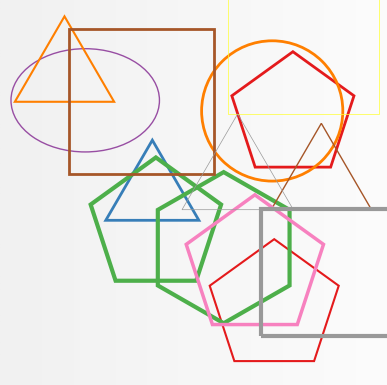[{"shape": "pentagon", "thickness": 1.5, "radius": 0.88, "center": [0.708, 0.204]}, {"shape": "pentagon", "thickness": 2, "radius": 0.83, "center": [0.756, 0.7]}, {"shape": "triangle", "thickness": 2, "radius": 0.69, "center": [0.393, 0.497]}, {"shape": "pentagon", "thickness": 3, "radius": 0.88, "center": [0.402, 0.414]}, {"shape": "hexagon", "thickness": 3, "radius": 0.98, "center": [0.577, 0.357]}, {"shape": "oval", "thickness": 1, "radius": 0.96, "center": [0.22, 0.739]}, {"shape": "circle", "thickness": 2, "radius": 0.91, "center": [0.702, 0.712]}, {"shape": "triangle", "thickness": 1.5, "radius": 0.74, "center": [0.166, 0.81]}, {"shape": "square", "thickness": 0.5, "radius": 0.97, "center": [0.783, 0.898]}, {"shape": "triangle", "thickness": 1, "radius": 0.75, "center": [0.829, 0.529]}, {"shape": "square", "thickness": 2, "radius": 0.94, "center": [0.365, 0.736]}, {"shape": "pentagon", "thickness": 2.5, "radius": 0.93, "center": [0.658, 0.308]}, {"shape": "square", "thickness": 3, "radius": 0.83, "center": [0.84, 0.292]}, {"shape": "triangle", "thickness": 0.5, "radius": 0.83, "center": [0.613, 0.538]}]